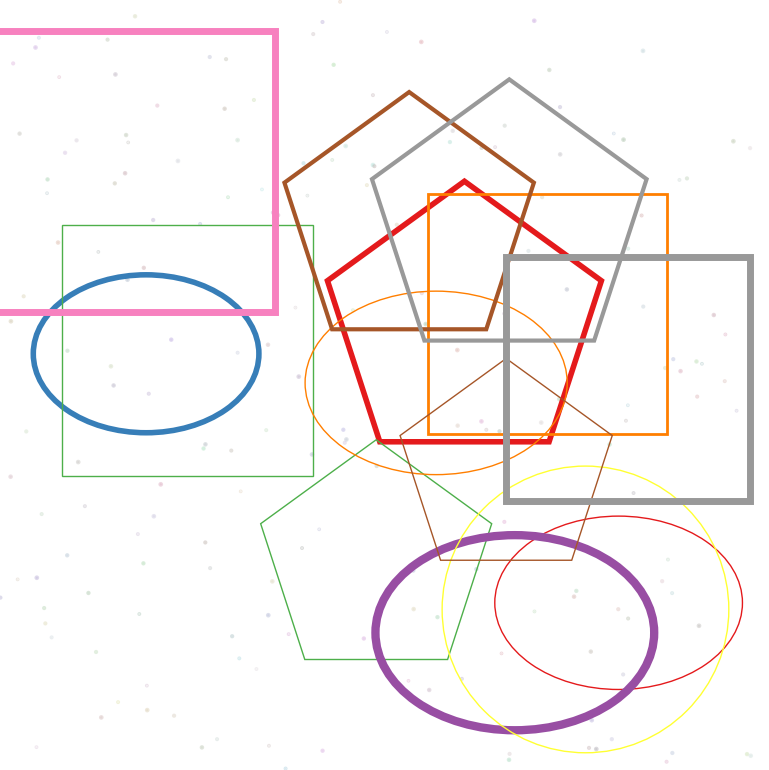[{"shape": "pentagon", "thickness": 2, "radius": 0.94, "center": [0.603, 0.578]}, {"shape": "oval", "thickness": 0.5, "radius": 0.8, "center": [0.803, 0.217]}, {"shape": "oval", "thickness": 2, "radius": 0.73, "center": [0.19, 0.541]}, {"shape": "square", "thickness": 0.5, "radius": 0.81, "center": [0.243, 0.545]}, {"shape": "pentagon", "thickness": 0.5, "radius": 0.79, "center": [0.489, 0.271]}, {"shape": "oval", "thickness": 3, "radius": 0.9, "center": [0.669, 0.178]}, {"shape": "square", "thickness": 1, "radius": 0.78, "center": [0.711, 0.592]}, {"shape": "oval", "thickness": 0.5, "radius": 0.85, "center": [0.566, 0.503]}, {"shape": "circle", "thickness": 0.5, "radius": 0.93, "center": [0.76, 0.209]}, {"shape": "pentagon", "thickness": 0.5, "radius": 0.72, "center": [0.657, 0.39]}, {"shape": "pentagon", "thickness": 1.5, "radius": 0.85, "center": [0.531, 0.71]}, {"shape": "square", "thickness": 2.5, "radius": 0.91, "center": [0.175, 0.777]}, {"shape": "square", "thickness": 2.5, "radius": 0.79, "center": [0.815, 0.508]}, {"shape": "pentagon", "thickness": 1.5, "radius": 0.94, "center": [0.661, 0.709]}]